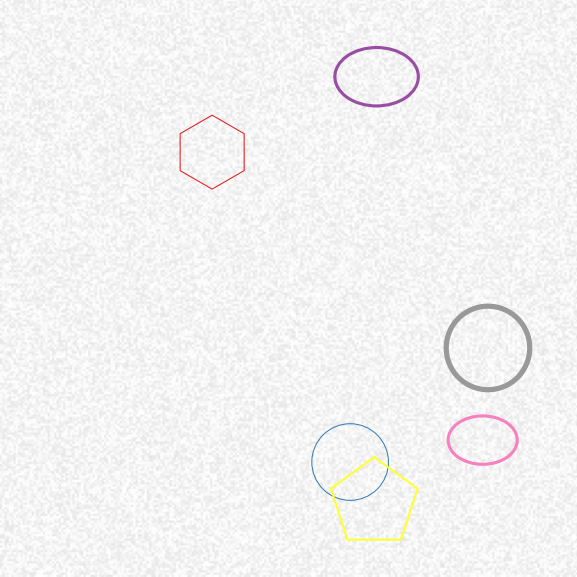[{"shape": "hexagon", "thickness": 0.5, "radius": 0.32, "center": [0.367, 0.736]}, {"shape": "circle", "thickness": 0.5, "radius": 0.33, "center": [0.606, 0.199]}, {"shape": "oval", "thickness": 1.5, "radius": 0.36, "center": [0.652, 0.866]}, {"shape": "pentagon", "thickness": 1, "radius": 0.39, "center": [0.648, 0.129]}, {"shape": "oval", "thickness": 1.5, "radius": 0.3, "center": [0.836, 0.237]}, {"shape": "circle", "thickness": 2.5, "radius": 0.36, "center": [0.845, 0.397]}]